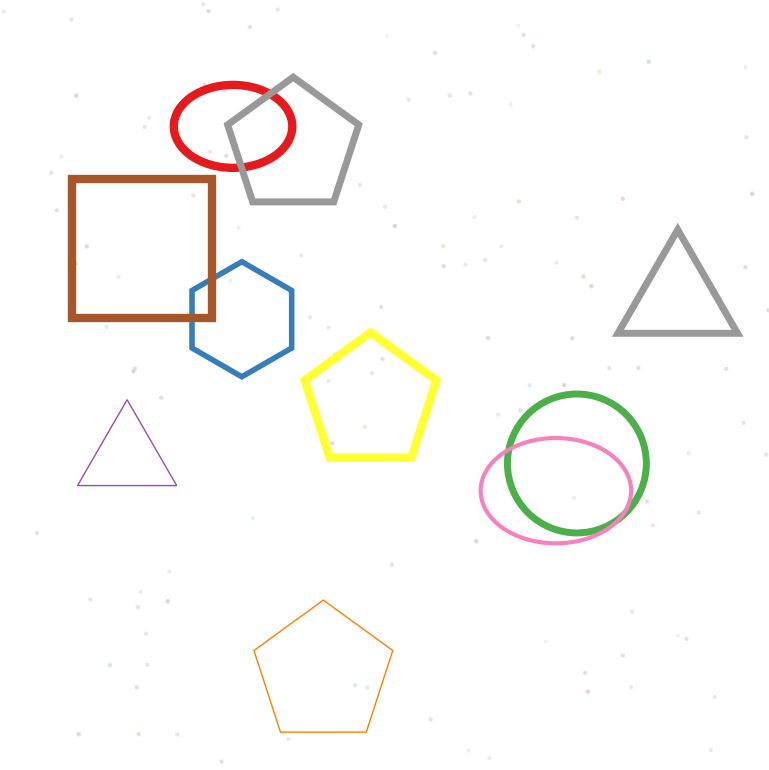[{"shape": "oval", "thickness": 3, "radius": 0.38, "center": [0.303, 0.836]}, {"shape": "hexagon", "thickness": 2, "radius": 0.37, "center": [0.314, 0.585]}, {"shape": "circle", "thickness": 2.5, "radius": 0.45, "center": [0.749, 0.398]}, {"shape": "triangle", "thickness": 0.5, "radius": 0.37, "center": [0.165, 0.407]}, {"shape": "pentagon", "thickness": 0.5, "radius": 0.47, "center": [0.42, 0.126]}, {"shape": "pentagon", "thickness": 3, "radius": 0.45, "center": [0.481, 0.478]}, {"shape": "square", "thickness": 3, "radius": 0.45, "center": [0.184, 0.677]}, {"shape": "oval", "thickness": 1.5, "radius": 0.49, "center": [0.722, 0.363]}, {"shape": "triangle", "thickness": 2.5, "radius": 0.45, "center": [0.88, 0.612]}, {"shape": "pentagon", "thickness": 2.5, "radius": 0.45, "center": [0.381, 0.81]}]